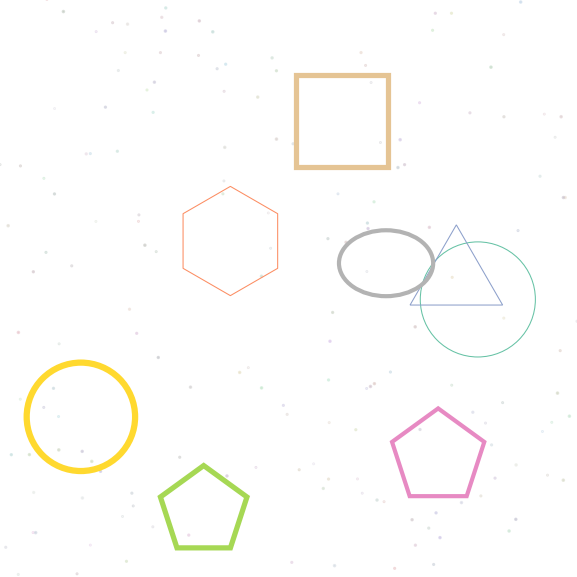[{"shape": "circle", "thickness": 0.5, "radius": 0.5, "center": [0.827, 0.481]}, {"shape": "hexagon", "thickness": 0.5, "radius": 0.47, "center": [0.399, 0.582]}, {"shape": "triangle", "thickness": 0.5, "radius": 0.46, "center": [0.79, 0.517]}, {"shape": "pentagon", "thickness": 2, "radius": 0.42, "center": [0.759, 0.208]}, {"shape": "pentagon", "thickness": 2.5, "radius": 0.39, "center": [0.353, 0.114]}, {"shape": "circle", "thickness": 3, "radius": 0.47, "center": [0.14, 0.277]}, {"shape": "square", "thickness": 2.5, "radius": 0.4, "center": [0.592, 0.79]}, {"shape": "oval", "thickness": 2, "radius": 0.41, "center": [0.669, 0.543]}]